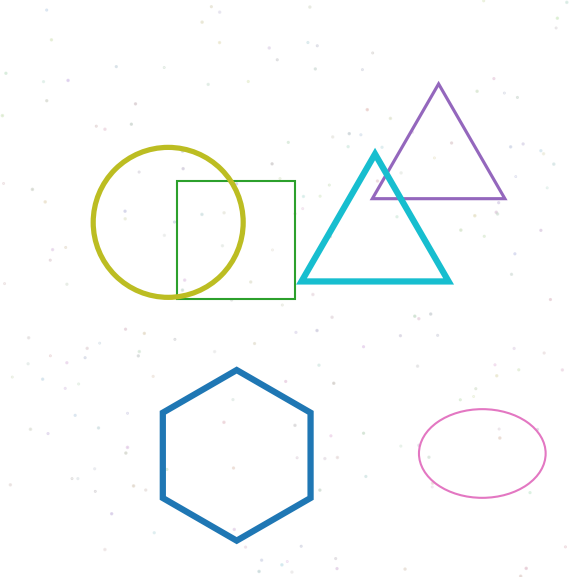[{"shape": "hexagon", "thickness": 3, "radius": 0.74, "center": [0.41, 0.211]}, {"shape": "square", "thickness": 1, "radius": 0.51, "center": [0.409, 0.584]}, {"shape": "triangle", "thickness": 1.5, "radius": 0.66, "center": [0.759, 0.721]}, {"shape": "oval", "thickness": 1, "radius": 0.55, "center": [0.835, 0.214]}, {"shape": "circle", "thickness": 2.5, "radius": 0.65, "center": [0.291, 0.614]}, {"shape": "triangle", "thickness": 3, "radius": 0.74, "center": [0.649, 0.585]}]